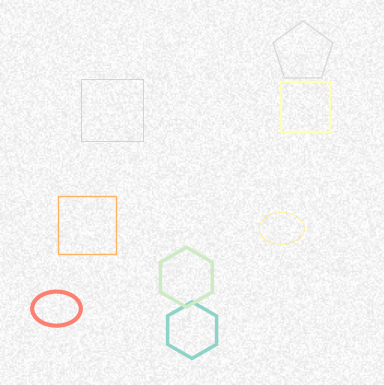[{"shape": "hexagon", "thickness": 2.5, "radius": 0.37, "center": [0.499, 0.142]}, {"shape": "square", "thickness": 1.5, "radius": 0.32, "center": [0.794, 0.722]}, {"shape": "oval", "thickness": 3, "radius": 0.32, "center": [0.147, 0.198]}, {"shape": "square", "thickness": 1, "radius": 0.37, "center": [0.226, 0.415]}, {"shape": "square", "thickness": 0.5, "radius": 0.4, "center": [0.292, 0.714]}, {"shape": "pentagon", "thickness": 1, "radius": 0.41, "center": [0.787, 0.864]}, {"shape": "hexagon", "thickness": 2.5, "radius": 0.39, "center": [0.484, 0.28]}, {"shape": "oval", "thickness": 0.5, "radius": 0.29, "center": [0.732, 0.407]}]